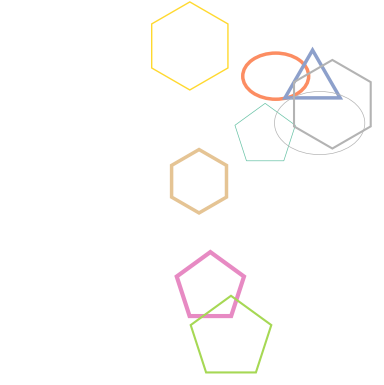[{"shape": "pentagon", "thickness": 0.5, "radius": 0.41, "center": [0.689, 0.649]}, {"shape": "oval", "thickness": 2.5, "radius": 0.43, "center": [0.716, 0.802]}, {"shape": "triangle", "thickness": 2.5, "radius": 0.41, "center": [0.812, 0.787]}, {"shape": "pentagon", "thickness": 3, "radius": 0.46, "center": [0.546, 0.253]}, {"shape": "pentagon", "thickness": 1.5, "radius": 0.55, "center": [0.6, 0.122]}, {"shape": "hexagon", "thickness": 1, "radius": 0.57, "center": [0.493, 0.881]}, {"shape": "hexagon", "thickness": 2.5, "radius": 0.41, "center": [0.517, 0.529]}, {"shape": "oval", "thickness": 0.5, "radius": 0.59, "center": [0.83, 0.68]}, {"shape": "hexagon", "thickness": 1.5, "radius": 0.58, "center": [0.863, 0.729]}]